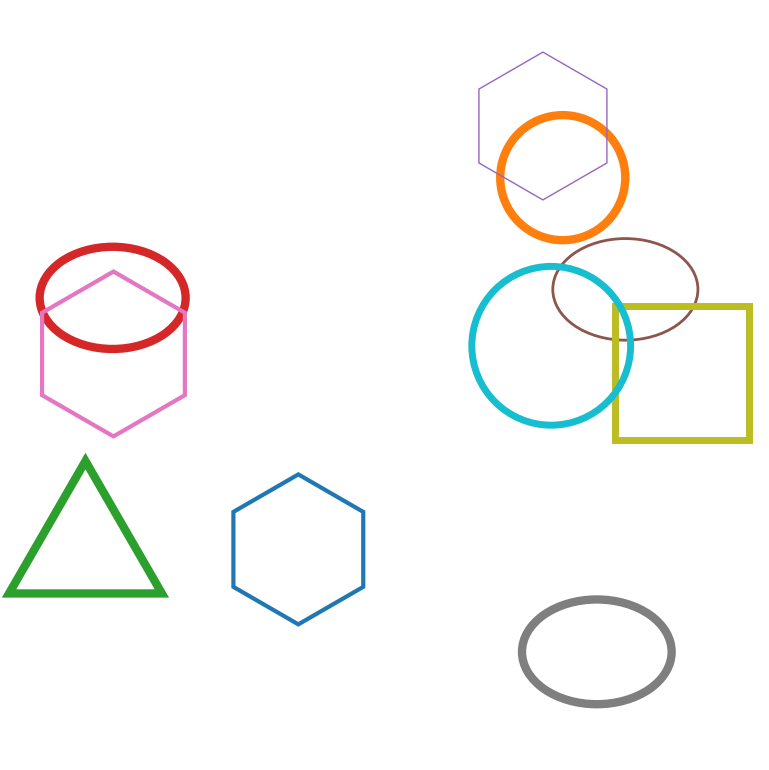[{"shape": "hexagon", "thickness": 1.5, "radius": 0.49, "center": [0.387, 0.287]}, {"shape": "circle", "thickness": 3, "radius": 0.41, "center": [0.731, 0.769]}, {"shape": "triangle", "thickness": 3, "radius": 0.57, "center": [0.111, 0.287]}, {"shape": "oval", "thickness": 3, "radius": 0.47, "center": [0.146, 0.613]}, {"shape": "hexagon", "thickness": 0.5, "radius": 0.48, "center": [0.705, 0.836]}, {"shape": "oval", "thickness": 1, "radius": 0.47, "center": [0.812, 0.624]}, {"shape": "hexagon", "thickness": 1.5, "radius": 0.54, "center": [0.147, 0.54]}, {"shape": "oval", "thickness": 3, "radius": 0.49, "center": [0.775, 0.153]}, {"shape": "square", "thickness": 2.5, "radius": 0.44, "center": [0.886, 0.516]}, {"shape": "circle", "thickness": 2.5, "radius": 0.52, "center": [0.716, 0.551]}]